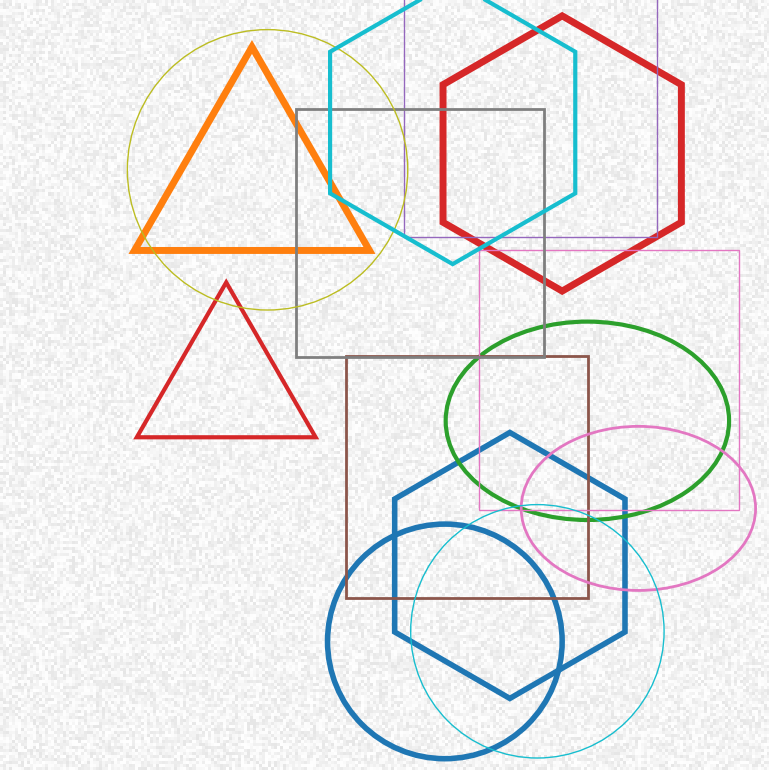[{"shape": "hexagon", "thickness": 2, "radius": 0.86, "center": [0.662, 0.266]}, {"shape": "circle", "thickness": 2, "radius": 0.76, "center": [0.578, 0.167]}, {"shape": "triangle", "thickness": 2.5, "radius": 0.88, "center": [0.327, 0.763]}, {"shape": "oval", "thickness": 1.5, "radius": 0.92, "center": [0.763, 0.454]}, {"shape": "triangle", "thickness": 1.5, "radius": 0.67, "center": [0.294, 0.499]}, {"shape": "hexagon", "thickness": 2.5, "radius": 0.89, "center": [0.73, 0.801]}, {"shape": "square", "thickness": 0.5, "radius": 0.82, "center": [0.688, 0.856]}, {"shape": "square", "thickness": 1, "radius": 0.79, "center": [0.606, 0.381]}, {"shape": "square", "thickness": 0.5, "radius": 0.85, "center": [0.79, 0.506]}, {"shape": "oval", "thickness": 1, "radius": 0.76, "center": [0.829, 0.34]}, {"shape": "square", "thickness": 1, "radius": 0.81, "center": [0.546, 0.698]}, {"shape": "circle", "thickness": 0.5, "radius": 0.91, "center": [0.347, 0.779]}, {"shape": "circle", "thickness": 0.5, "radius": 0.82, "center": [0.698, 0.18]}, {"shape": "hexagon", "thickness": 1.5, "radius": 0.92, "center": [0.588, 0.841]}]